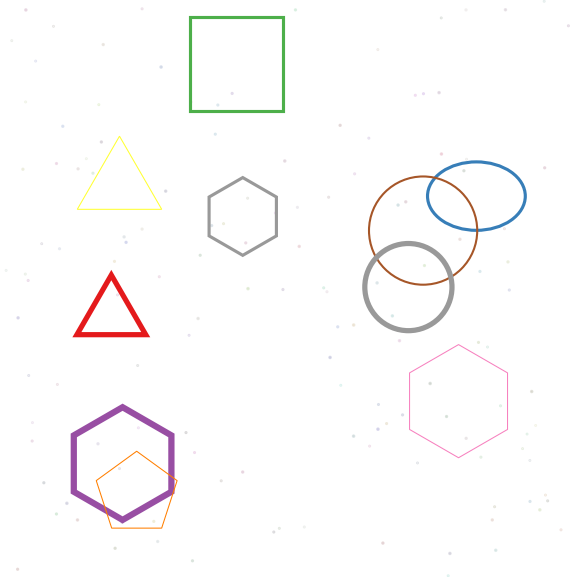[{"shape": "triangle", "thickness": 2.5, "radius": 0.34, "center": [0.193, 0.454]}, {"shape": "oval", "thickness": 1.5, "radius": 0.42, "center": [0.825, 0.66]}, {"shape": "square", "thickness": 1.5, "radius": 0.4, "center": [0.409, 0.889]}, {"shape": "hexagon", "thickness": 3, "radius": 0.49, "center": [0.212, 0.196]}, {"shape": "pentagon", "thickness": 0.5, "radius": 0.37, "center": [0.237, 0.144]}, {"shape": "triangle", "thickness": 0.5, "radius": 0.42, "center": [0.207, 0.679]}, {"shape": "circle", "thickness": 1, "radius": 0.47, "center": [0.733, 0.6]}, {"shape": "hexagon", "thickness": 0.5, "radius": 0.49, "center": [0.794, 0.304]}, {"shape": "circle", "thickness": 2.5, "radius": 0.38, "center": [0.707, 0.502]}, {"shape": "hexagon", "thickness": 1.5, "radius": 0.34, "center": [0.42, 0.624]}]